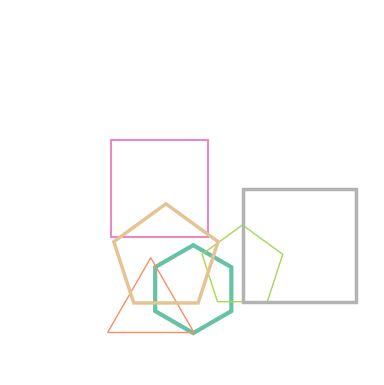[{"shape": "hexagon", "thickness": 3, "radius": 0.57, "center": [0.502, 0.249]}, {"shape": "triangle", "thickness": 1, "radius": 0.65, "center": [0.392, 0.201]}, {"shape": "square", "thickness": 1.5, "radius": 0.63, "center": [0.414, 0.51]}, {"shape": "pentagon", "thickness": 1, "radius": 0.55, "center": [0.63, 0.305]}, {"shape": "pentagon", "thickness": 2.5, "radius": 0.71, "center": [0.431, 0.328]}, {"shape": "square", "thickness": 2.5, "radius": 0.73, "center": [0.777, 0.363]}]